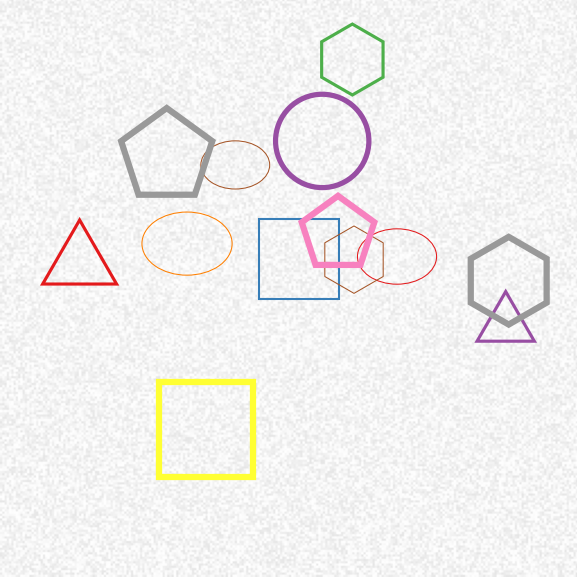[{"shape": "oval", "thickness": 0.5, "radius": 0.34, "center": [0.687, 0.555]}, {"shape": "triangle", "thickness": 1.5, "radius": 0.37, "center": [0.138, 0.544]}, {"shape": "square", "thickness": 1, "radius": 0.35, "center": [0.518, 0.55]}, {"shape": "hexagon", "thickness": 1.5, "radius": 0.31, "center": [0.61, 0.896]}, {"shape": "triangle", "thickness": 1.5, "radius": 0.29, "center": [0.876, 0.437]}, {"shape": "circle", "thickness": 2.5, "radius": 0.4, "center": [0.558, 0.755]}, {"shape": "oval", "thickness": 0.5, "radius": 0.39, "center": [0.324, 0.577]}, {"shape": "square", "thickness": 3, "radius": 0.41, "center": [0.357, 0.255]}, {"shape": "oval", "thickness": 0.5, "radius": 0.3, "center": [0.407, 0.714]}, {"shape": "hexagon", "thickness": 0.5, "radius": 0.29, "center": [0.613, 0.55]}, {"shape": "pentagon", "thickness": 3, "radius": 0.33, "center": [0.585, 0.594]}, {"shape": "hexagon", "thickness": 3, "radius": 0.38, "center": [0.881, 0.513]}, {"shape": "pentagon", "thickness": 3, "radius": 0.41, "center": [0.289, 0.729]}]